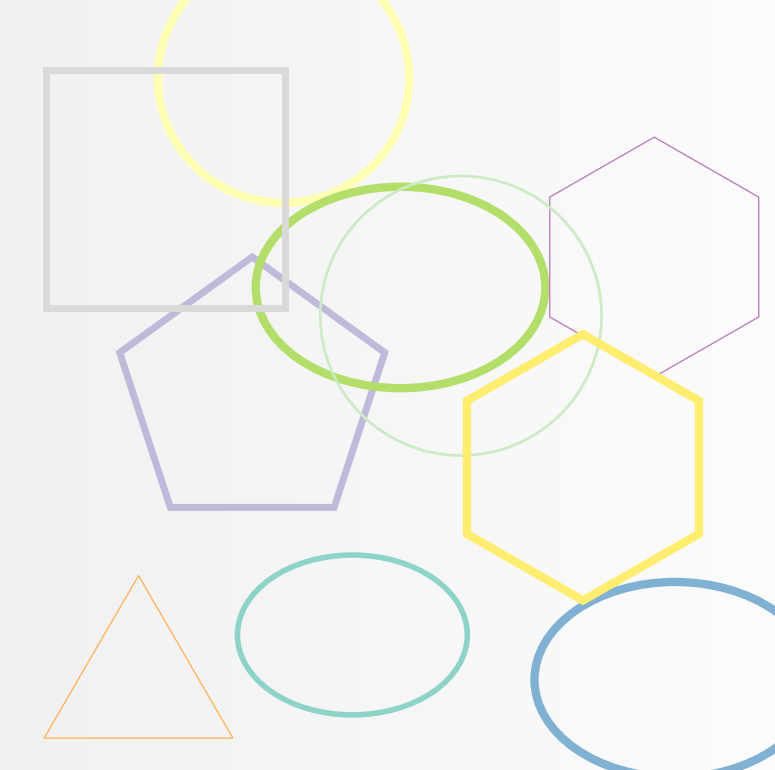[{"shape": "oval", "thickness": 2, "radius": 0.74, "center": [0.455, 0.175]}, {"shape": "circle", "thickness": 3, "radius": 0.81, "center": [0.366, 0.899]}, {"shape": "pentagon", "thickness": 2.5, "radius": 0.9, "center": [0.325, 0.487]}, {"shape": "oval", "thickness": 3, "radius": 0.91, "center": [0.871, 0.117]}, {"shape": "triangle", "thickness": 0.5, "radius": 0.7, "center": [0.179, 0.112]}, {"shape": "oval", "thickness": 3, "radius": 0.93, "center": [0.517, 0.627]}, {"shape": "square", "thickness": 2.5, "radius": 0.77, "center": [0.214, 0.754]}, {"shape": "hexagon", "thickness": 0.5, "radius": 0.78, "center": [0.844, 0.666]}, {"shape": "circle", "thickness": 1, "radius": 0.91, "center": [0.595, 0.59]}, {"shape": "hexagon", "thickness": 3, "radius": 0.86, "center": [0.752, 0.393]}]